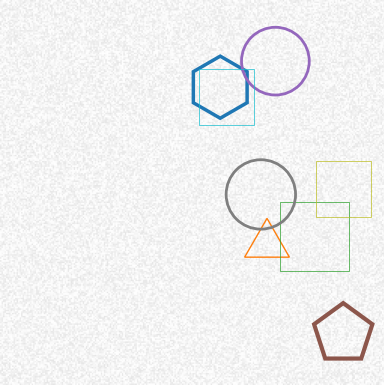[{"shape": "hexagon", "thickness": 2.5, "radius": 0.4, "center": [0.572, 0.774]}, {"shape": "triangle", "thickness": 1, "radius": 0.34, "center": [0.694, 0.366]}, {"shape": "square", "thickness": 0.5, "radius": 0.45, "center": [0.817, 0.386]}, {"shape": "circle", "thickness": 2, "radius": 0.44, "center": [0.715, 0.841]}, {"shape": "pentagon", "thickness": 3, "radius": 0.4, "center": [0.892, 0.133]}, {"shape": "circle", "thickness": 2, "radius": 0.45, "center": [0.678, 0.495]}, {"shape": "square", "thickness": 0.5, "radius": 0.36, "center": [0.892, 0.51]}, {"shape": "square", "thickness": 0.5, "radius": 0.36, "center": [0.588, 0.748]}]